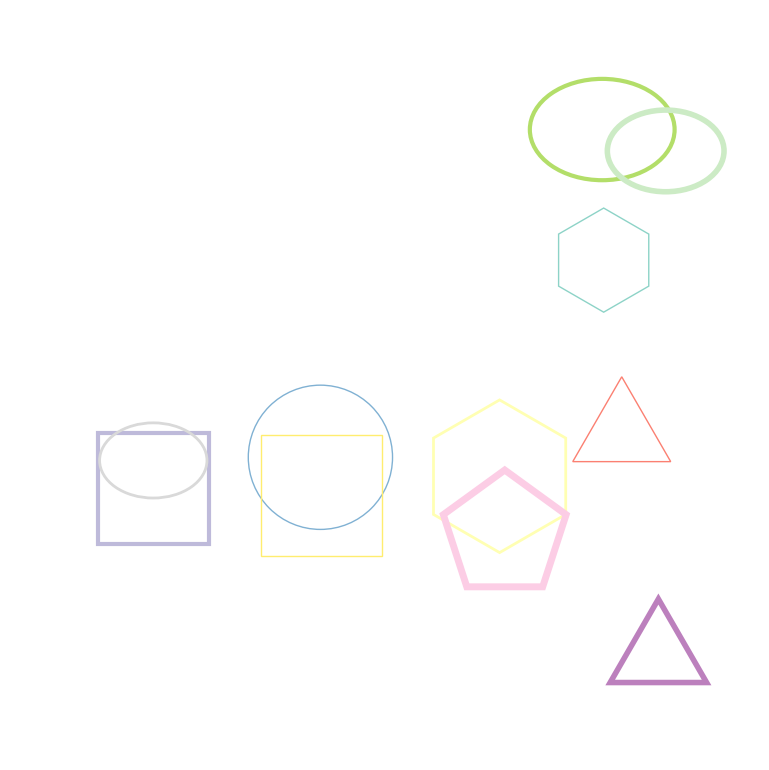[{"shape": "hexagon", "thickness": 0.5, "radius": 0.34, "center": [0.784, 0.662]}, {"shape": "hexagon", "thickness": 1, "radius": 0.5, "center": [0.649, 0.381]}, {"shape": "square", "thickness": 1.5, "radius": 0.36, "center": [0.199, 0.366]}, {"shape": "triangle", "thickness": 0.5, "radius": 0.37, "center": [0.807, 0.437]}, {"shape": "circle", "thickness": 0.5, "radius": 0.47, "center": [0.416, 0.406]}, {"shape": "oval", "thickness": 1.5, "radius": 0.47, "center": [0.782, 0.832]}, {"shape": "pentagon", "thickness": 2.5, "radius": 0.42, "center": [0.656, 0.306]}, {"shape": "oval", "thickness": 1, "radius": 0.35, "center": [0.199, 0.402]}, {"shape": "triangle", "thickness": 2, "radius": 0.36, "center": [0.855, 0.15]}, {"shape": "oval", "thickness": 2, "radius": 0.38, "center": [0.865, 0.804]}, {"shape": "square", "thickness": 0.5, "radius": 0.39, "center": [0.418, 0.356]}]